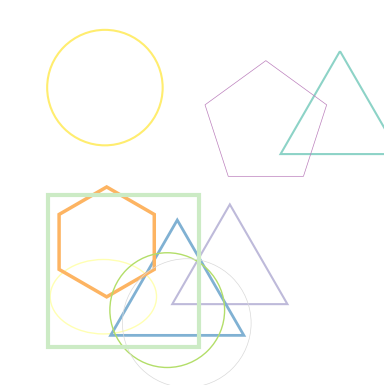[{"shape": "triangle", "thickness": 1.5, "radius": 0.89, "center": [0.883, 0.689]}, {"shape": "oval", "thickness": 1, "radius": 0.69, "center": [0.268, 0.229]}, {"shape": "triangle", "thickness": 1.5, "radius": 0.86, "center": [0.597, 0.296]}, {"shape": "triangle", "thickness": 2, "radius": 1.0, "center": [0.46, 0.229]}, {"shape": "hexagon", "thickness": 2.5, "radius": 0.71, "center": [0.277, 0.372]}, {"shape": "circle", "thickness": 1, "radius": 0.75, "center": [0.434, 0.194]}, {"shape": "circle", "thickness": 0.5, "radius": 0.84, "center": [0.485, 0.161]}, {"shape": "pentagon", "thickness": 0.5, "radius": 0.83, "center": [0.691, 0.676]}, {"shape": "square", "thickness": 3, "radius": 0.99, "center": [0.321, 0.295]}, {"shape": "circle", "thickness": 1.5, "radius": 0.75, "center": [0.273, 0.772]}]